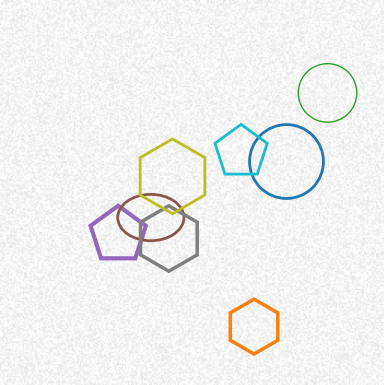[{"shape": "circle", "thickness": 2, "radius": 0.48, "center": [0.744, 0.58]}, {"shape": "hexagon", "thickness": 2.5, "radius": 0.36, "center": [0.66, 0.152]}, {"shape": "circle", "thickness": 1, "radius": 0.38, "center": [0.851, 0.759]}, {"shape": "pentagon", "thickness": 3, "radius": 0.38, "center": [0.307, 0.39]}, {"shape": "oval", "thickness": 2, "radius": 0.43, "center": [0.392, 0.435]}, {"shape": "hexagon", "thickness": 2.5, "radius": 0.42, "center": [0.439, 0.381]}, {"shape": "hexagon", "thickness": 2, "radius": 0.49, "center": [0.448, 0.542]}, {"shape": "pentagon", "thickness": 2, "radius": 0.36, "center": [0.626, 0.606]}]